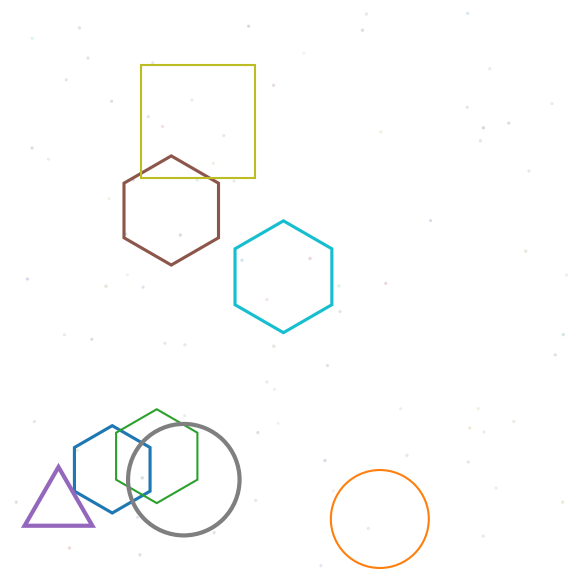[{"shape": "hexagon", "thickness": 1.5, "radius": 0.38, "center": [0.194, 0.186]}, {"shape": "circle", "thickness": 1, "radius": 0.42, "center": [0.658, 0.1]}, {"shape": "hexagon", "thickness": 1, "radius": 0.41, "center": [0.271, 0.209]}, {"shape": "triangle", "thickness": 2, "radius": 0.34, "center": [0.101, 0.123]}, {"shape": "hexagon", "thickness": 1.5, "radius": 0.47, "center": [0.297, 0.635]}, {"shape": "circle", "thickness": 2, "radius": 0.48, "center": [0.318, 0.169]}, {"shape": "square", "thickness": 1, "radius": 0.49, "center": [0.343, 0.789]}, {"shape": "hexagon", "thickness": 1.5, "radius": 0.48, "center": [0.491, 0.52]}]